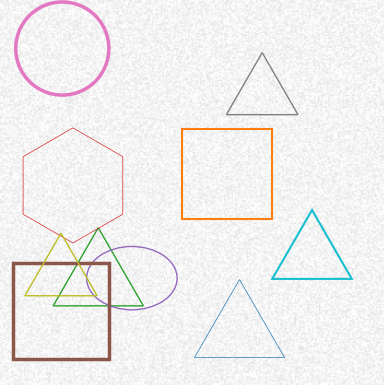[{"shape": "triangle", "thickness": 0.5, "radius": 0.68, "center": [0.622, 0.139]}, {"shape": "square", "thickness": 1.5, "radius": 0.58, "center": [0.59, 0.548]}, {"shape": "triangle", "thickness": 1, "radius": 0.68, "center": [0.255, 0.273]}, {"shape": "hexagon", "thickness": 0.5, "radius": 0.75, "center": [0.189, 0.518]}, {"shape": "oval", "thickness": 1, "radius": 0.59, "center": [0.343, 0.278]}, {"shape": "square", "thickness": 2.5, "radius": 0.62, "center": [0.159, 0.193]}, {"shape": "circle", "thickness": 2.5, "radius": 0.6, "center": [0.162, 0.874]}, {"shape": "triangle", "thickness": 1, "radius": 0.54, "center": [0.681, 0.756]}, {"shape": "triangle", "thickness": 1, "radius": 0.54, "center": [0.158, 0.286]}, {"shape": "triangle", "thickness": 1.5, "radius": 0.6, "center": [0.81, 0.335]}]